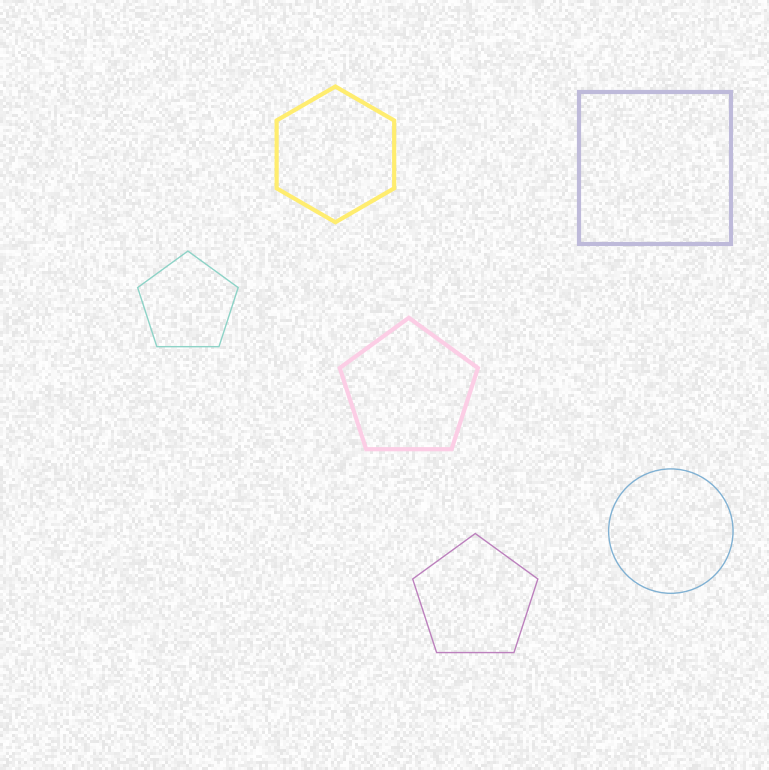[{"shape": "pentagon", "thickness": 0.5, "radius": 0.34, "center": [0.244, 0.605]}, {"shape": "square", "thickness": 1.5, "radius": 0.49, "center": [0.851, 0.782]}, {"shape": "circle", "thickness": 0.5, "radius": 0.4, "center": [0.871, 0.31]}, {"shape": "pentagon", "thickness": 1.5, "radius": 0.47, "center": [0.531, 0.493]}, {"shape": "pentagon", "thickness": 0.5, "radius": 0.43, "center": [0.617, 0.222]}, {"shape": "hexagon", "thickness": 1.5, "radius": 0.44, "center": [0.436, 0.8]}]